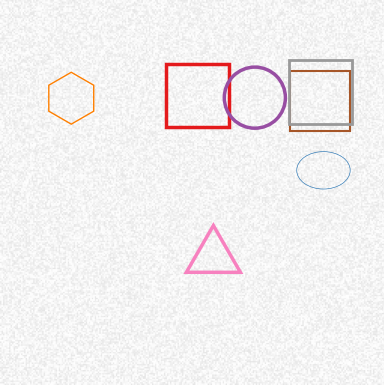[{"shape": "square", "thickness": 2.5, "radius": 0.41, "center": [0.514, 0.752]}, {"shape": "oval", "thickness": 0.5, "radius": 0.35, "center": [0.84, 0.558]}, {"shape": "circle", "thickness": 2.5, "radius": 0.4, "center": [0.662, 0.746]}, {"shape": "hexagon", "thickness": 1, "radius": 0.34, "center": [0.185, 0.745]}, {"shape": "square", "thickness": 1.5, "radius": 0.39, "center": [0.831, 0.737]}, {"shape": "triangle", "thickness": 2.5, "radius": 0.41, "center": [0.554, 0.333]}, {"shape": "square", "thickness": 2, "radius": 0.41, "center": [0.833, 0.761]}]